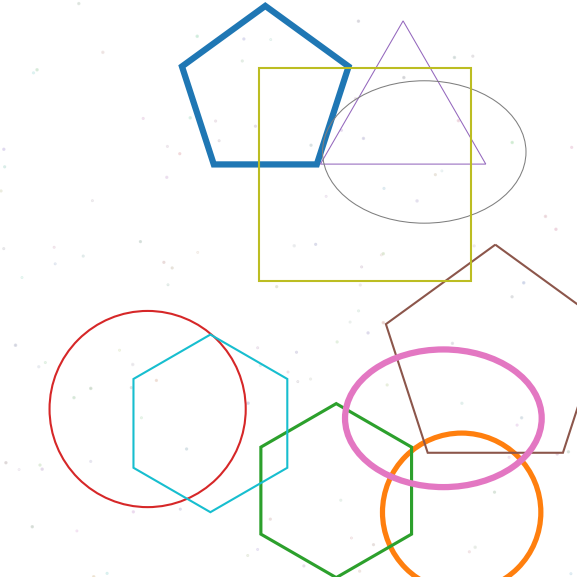[{"shape": "pentagon", "thickness": 3, "radius": 0.76, "center": [0.459, 0.837]}, {"shape": "circle", "thickness": 2.5, "radius": 0.69, "center": [0.799, 0.112]}, {"shape": "hexagon", "thickness": 1.5, "radius": 0.75, "center": [0.582, 0.15]}, {"shape": "circle", "thickness": 1, "radius": 0.85, "center": [0.256, 0.291]}, {"shape": "triangle", "thickness": 0.5, "radius": 0.83, "center": [0.698, 0.798]}, {"shape": "pentagon", "thickness": 1, "radius": 1.0, "center": [0.858, 0.376]}, {"shape": "oval", "thickness": 3, "radius": 0.85, "center": [0.768, 0.275]}, {"shape": "oval", "thickness": 0.5, "radius": 0.88, "center": [0.735, 0.736]}, {"shape": "square", "thickness": 1, "radius": 0.92, "center": [0.632, 0.698]}, {"shape": "hexagon", "thickness": 1, "radius": 0.77, "center": [0.364, 0.266]}]